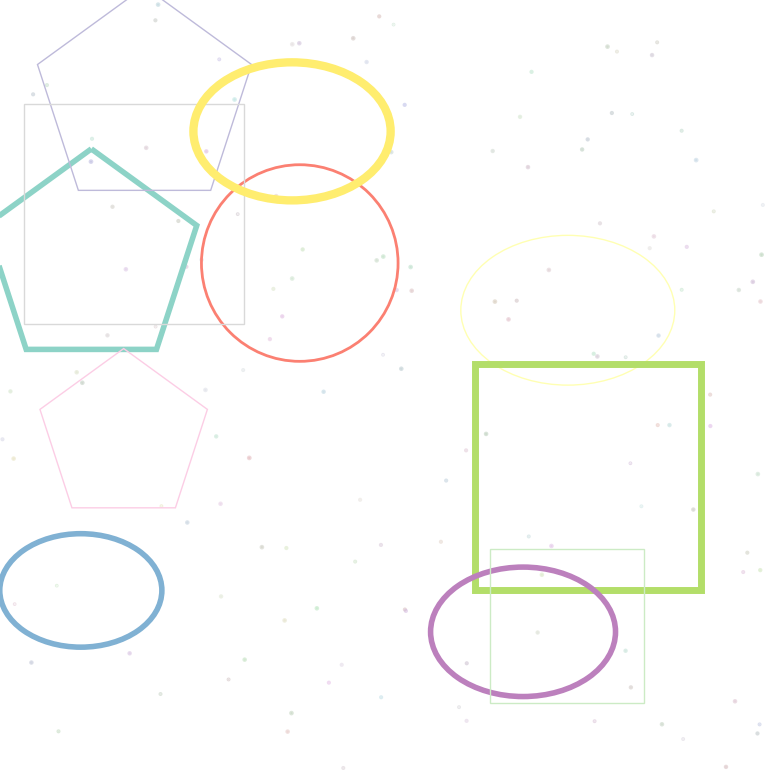[{"shape": "pentagon", "thickness": 2, "radius": 0.72, "center": [0.119, 0.663]}, {"shape": "oval", "thickness": 0.5, "radius": 0.69, "center": [0.737, 0.597]}, {"shape": "pentagon", "thickness": 0.5, "radius": 0.73, "center": [0.188, 0.871]}, {"shape": "circle", "thickness": 1, "radius": 0.64, "center": [0.389, 0.658]}, {"shape": "oval", "thickness": 2, "radius": 0.53, "center": [0.105, 0.233]}, {"shape": "square", "thickness": 2.5, "radius": 0.73, "center": [0.763, 0.381]}, {"shape": "pentagon", "thickness": 0.5, "radius": 0.57, "center": [0.161, 0.433]}, {"shape": "square", "thickness": 0.5, "radius": 0.71, "center": [0.174, 0.723]}, {"shape": "oval", "thickness": 2, "radius": 0.6, "center": [0.679, 0.179]}, {"shape": "square", "thickness": 0.5, "radius": 0.5, "center": [0.736, 0.187]}, {"shape": "oval", "thickness": 3, "radius": 0.64, "center": [0.379, 0.829]}]